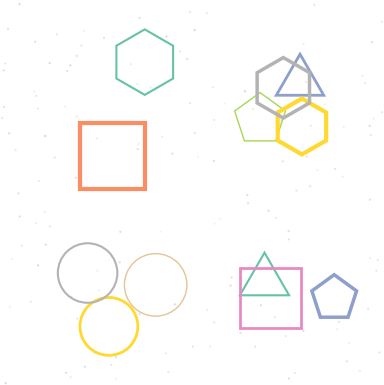[{"shape": "hexagon", "thickness": 1.5, "radius": 0.43, "center": [0.376, 0.839]}, {"shape": "triangle", "thickness": 1.5, "radius": 0.37, "center": [0.687, 0.27]}, {"shape": "square", "thickness": 3, "radius": 0.43, "center": [0.293, 0.595]}, {"shape": "pentagon", "thickness": 2.5, "radius": 0.31, "center": [0.868, 0.225]}, {"shape": "triangle", "thickness": 2, "radius": 0.36, "center": [0.779, 0.788]}, {"shape": "square", "thickness": 2, "radius": 0.39, "center": [0.703, 0.226]}, {"shape": "pentagon", "thickness": 1, "radius": 0.35, "center": [0.675, 0.69]}, {"shape": "hexagon", "thickness": 3, "radius": 0.36, "center": [0.784, 0.671]}, {"shape": "circle", "thickness": 2, "radius": 0.38, "center": [0.283, 0.152]}, {"shape": "circle", "thickness": 1, "radius": 0.41, "center": [0.404, 0.26]}, {"shape": "hexagon", "thickness": 2.5, "radius": 0.39, "center": [0.736, 0.772]}, {"shape": "circle", "thickness": 1.5, "radius": 0.39, "center": [0.227, 0.291]}]